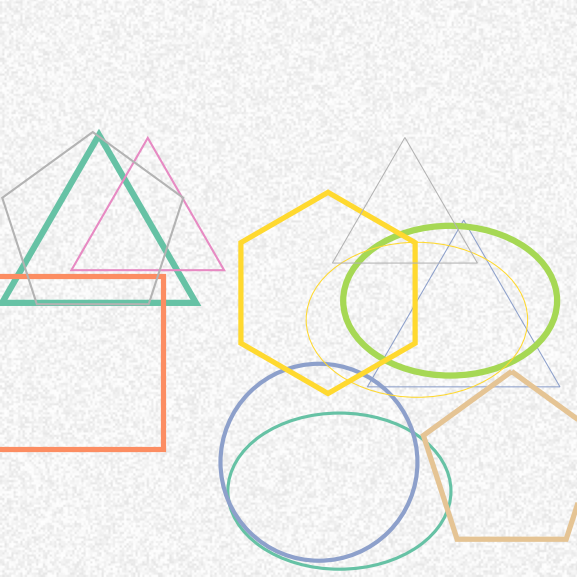[{"shape": "triangle", "thickness": 3, "radius": 0.97, "center": [0.171, 0.572]}, {"shape": "oval", "thickness": 1.5, "radius": 0.97, "center": [0.588, 0.149]}, {"shape": "square", "thickness": 2.5, "radius": 0.75, "center": [0.132, 0.371]}, {"shape": "circle", "thickness": 2, "radius": 0.85, "center": [0.552, 0.199]}, {"shape": "triangle", "thickness": 0.5, "radius": 0.96, "center": [0.803, 0.426]}, {"shape": "triangle", "thickness": 1, "radius": 0.76, "center": [0.256, 0.608]}, {"shape": "oval", "thickness": 3, "radius": 0.93, "center": [0.779, 0.478]}, {"shape": "oval", "thickness": 0.5, "radius": 0.96, "center": [0.722, 0.445]}, {"shape": "hexagon", "thickness": 2.5, "radius": 0.87, "center": [0.568, 0.492]}, {"shape": "pentagon", "thickness": 2.5, "radius": 0.8, "center": [0.886, 0.195]}, {"shape": "triangle", "thickness": 0.5, "radius": 0.72, "center": [0.701, 0.616]}, {"shape": "pentagon", "thickness": 1, "radius": 0.82, "center": [0.161, 0.606]}]